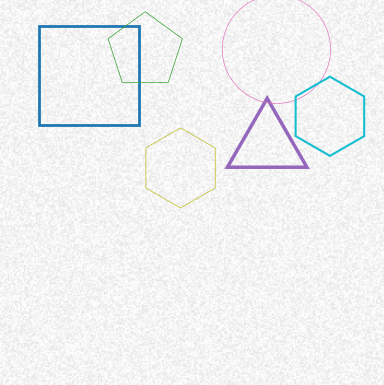[{"shape": "square", "thickness": 2, "radius": 0.65, "center": [0.231, 0.804]}, {"shape": "pentagon", "thickness": 0.5, "radius": 0.51, "center": [0.377, 0.868]}, {"shape": "triangle", "thickness": 2.5, "radius": 0.6, "center": [0.694, 0.625]}, {"shape": "circle", "thickness": 0.5, "radius": 0.7, "center": [0.718, 0.872]}, {"shape": "hexagon", "thickness": 0.5, "radius": 0.52, "center": [0.469, 0.564]}, {"shape": "hexagon", "thickness": 1.5, "radius": 0.51, "center": [0.857, 0.698]}]